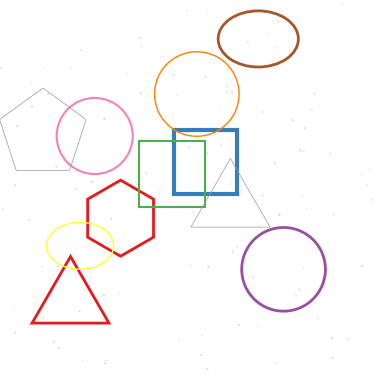[{"shape": "triangle", "thickness": 2, "radius": 0.58, "center": [0.183, 0.218]}, {"shape": "hexagon", "thickness": 2, "radius": 0.49, "center": [0.313, 0.433]}, {"shape": "square", "thickness": 3, "radius": 0.41, "center": [0.534, 0.579]}, {"shape": "square", "thickness": 1.5, "radius": 0.43, "center": [0.447, 0.549]}, {"shape": "circle", "thickness": 2, "radius": 0.54, "center": [0.737, 0.3]}, {"shape": "circle", "thickness": 1, "radius": 0.55, "center": [0.511, 0.756]}, {"shape": "oval", "thickness": 1, "radius": 0.44, "center": [0.208, 0.362]}, {"shape": "oval", "thickness": 2, "radius": 0.52, "center": [0.671, 0.899]}, {"shape": "circle", "thickness": 1.5, "radius": 0.49, "center": [0.246, 0.647]}, {"shape": "triangle", "thickness": 0.5, "radius": 0.59, "center": [0.599, 0.469]}, {"shape": "pentagon", "thickness": 0.5, "radius": 0.59, "center": [0.111, 0.653]}]